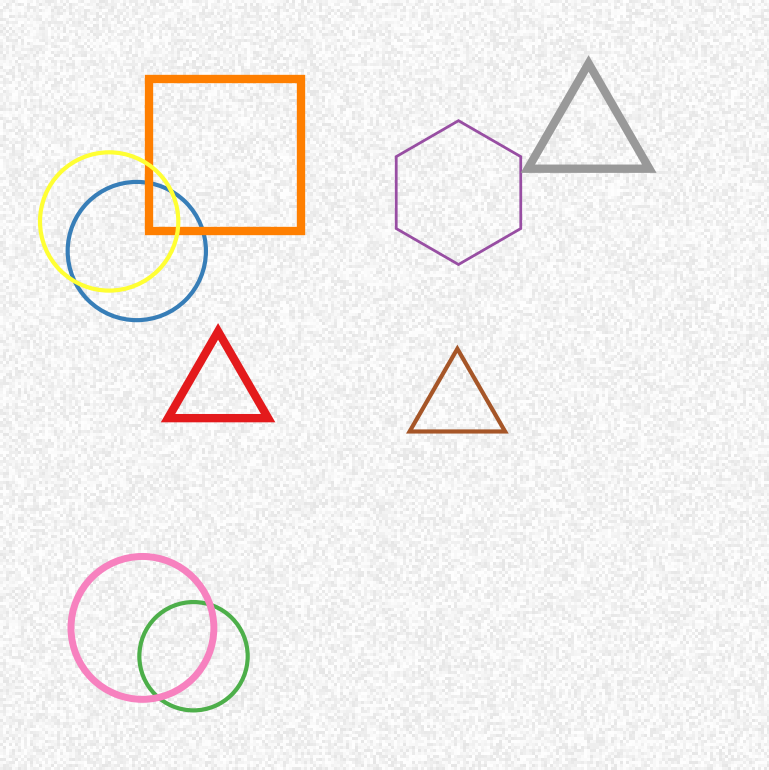[{"shape": "triangle", "thickness": 3, "radius": 0.38, "center": [0.283, 0.494]}, {"shape": "circle", "thickness": 1.5, "radius": 0.45, "center": [0.178, 0.674]}, {"shape": "circle", "thickness": 1.5, "radius": 0.35, "center": [0.251, 0.148]}, {"shape": "hexagon", "thickness": 1, "radius": 0.47, "center": [0.595, 0.75]}, {"shape": "square", "thickness": 3, "radius": 0.49, "center": [0.292, 0.799]}, {"shape": "circle", "thickness": 1.5, "radius": 0.45, "center": [0.142, 0.712]}, {"shape": "triangle", "thickness": 1.5, "radius": 0.36, "center": [0.594, 0.475]}, {"shape": "circle", "thickness": 2.5, "radius": 0.46, "center": [0.185, 0.185]}, {"shape": "triangle", "thickness": 3, "radius": 0.46, "center": [0.764, 0.826]}]